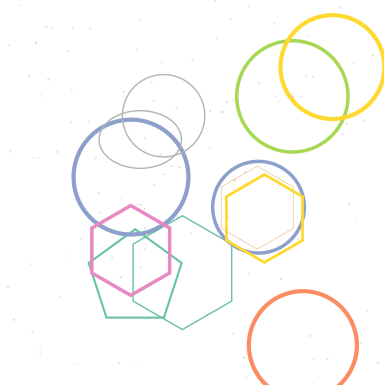[{"shape": "pentagon", "thickness": 1.5, "radius": 0.63, "center": [0.351, 0.278]}, {"shape": "hexagon", "thickness": 1, "radius": 0.74, "center": [0.474, 0.292]}, {"shape": "circle", "thickness": 3, "radius": 0.7, "center": [0.787, 0.103]}, {"shape": "circle", "thickness": 3, "radius": 0.75, "center": [0.34, 0.54]}, {"shape": "circle", "thickness": 2.5, "radius": 0.6, "center": [0.671, 0.462]}, {"shape": "hexagon", "thickness": 2.5, "radius": 0.58, "center": [0.34, 0.349]}, {"shape": "circle", "thickness": 2.5, "radius": 0.72, "center": [0.759, 0.75]}, {"shape": "hexagon", "thickness": 2, "radius": 0.57, "center": [0.687, 0.432]}, {"shape": "circle", "thickness": 3, "radius": 0.67, "center": [0.863, 0.826]}, {"shape": "hexagon", "thickness": 0.5, "radius": 0.54, "center": [0.668, 0.461]}, {"shape": "oval", "thickness": 1, "radius": 0.53, "center": [0.364, 0.638]}, {"shape": "circle", "thickness": 1, "radius": 0.53, "center": [0.425, 0.699]}]